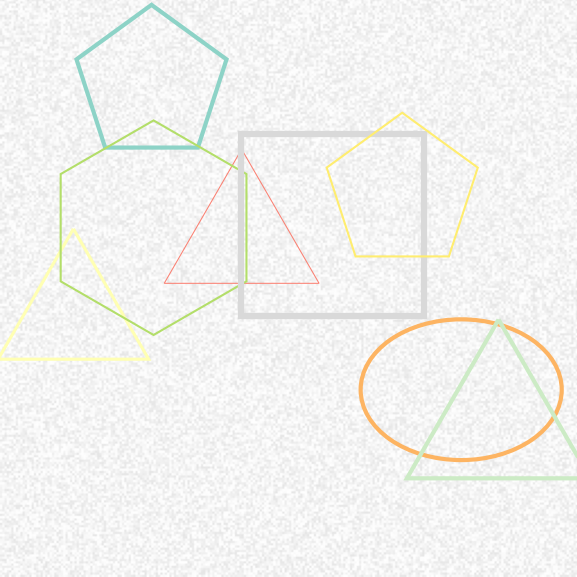[{"shape": "pentagon", "thickness": 2, "radius": 0.68, "center": [0.262, 0.854]}, {"shape": "triangle", "thickness": 1.5, "radius": 0.75, "center": [0.127, 0.452]}, {"shape": "triangle", "thickness": 0.5, "radius": 0.77, "center": [0.418, 0.586]}, {"shape": "oval", "thickness": 2, "radius": 0.87, "center": [0.799, 0.324]}, {"shape": "hexagon", "thickness": 1, "radius": 0.93, "center": [0.266, 0.605]}, {"shape": "square", "thickness": 3, "radius": 0.79, "center": [0.575, 0.609]}, {"shape": "triangle", "thickness": 2, "radius": 0.92, "center": [0.863, 0.263]}, {"shape": "pentagon", "thickness": 1, "radius": 0.69, "center": [0.697, 0.666]}]